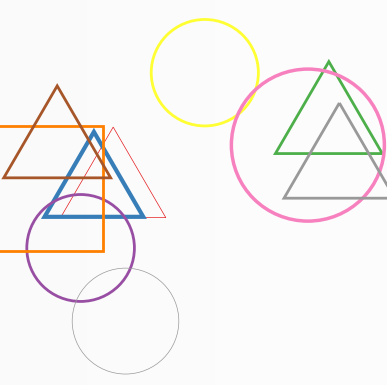[{"shape": "triangle", "thickness": 0.5, "radius": 0.78, "center": [0.292, 0.513]}, {"shape": "triangle", "thickness": 3, "radius": 0.74, "center": [0.242, 0.51]}, {"shape": "triangle", "thickness": 2, "radius": 0.8, "center": [0.849, 0.681]}, {"shape": "circle", "thickness": 2, "radius": 0.69, "center": [0.208, 0.356]}, {"shape": "square", "thickness": 2, "radius": 0.82, "center": [0.104, 0.511]}, {"shape": "circle", "thickness": 2, "radius": 0.69, "center": [0.529, 0.811]}, {"shape": "triangle", "thickness": 2, "radius": 0.8, "center": [0.148, 0.618]}, {"shape": "circle", "thickness": 2.5, "radius": 0.99, "center": [0.795, 0.623]}, {"shape": "circle", "thickness": 0.5, "radius": 0.69, "center": [0.324, 0.166]}, {"shape": "triangle", "thickness": 2, "radius": 0.82, "center": [0.876, 0.568]}]